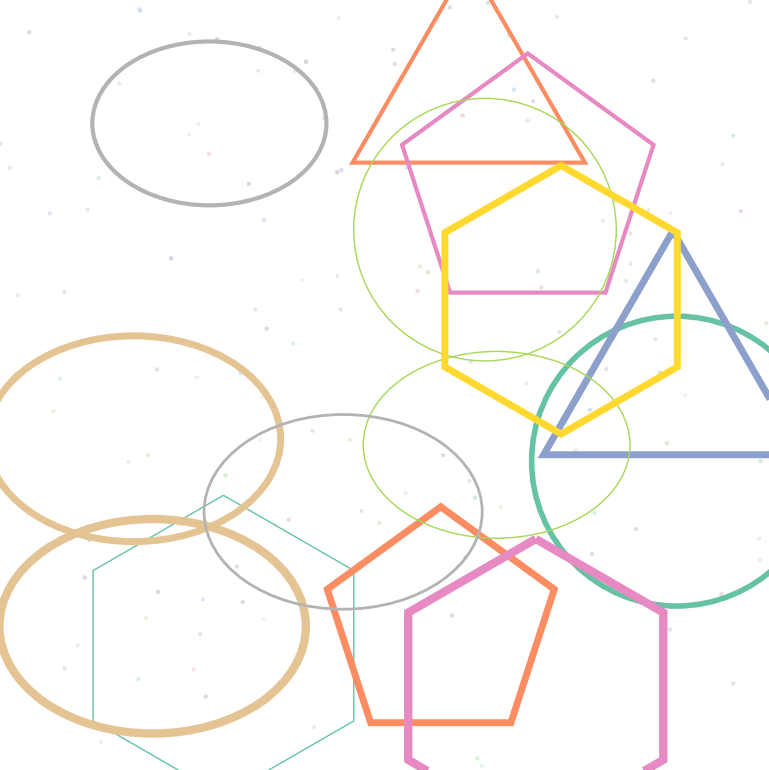[{"shape": "hexagon", "thickness": 0.5, "radius": 0.98, "center": [0.29, 0.161]}, {"shape": "circle", "thickness": 2, "radius": 0.94, "center": [0.879, 0.401]}, {"shape": "triangle", "thickness": 1.5, "radius": 0.87, "center": [0.609, 0.876]}, {"shape": "pentagon", "thickness": 2.5, "radius": 0.77, "center": [0.572, 0.187]}, {"shape": "triangle", "thickness": 2.5, "radius": 0.97, "center": [0.874, 0.506]}, {"shape": "pentagon", "thickness": 1.5, "radius": 0.86, "center": [0.685, 0.759]}, {"shape": "hexagon", "thickness": 3, "radius": 0.96, "center": [0.696, 0.109]}, {"shape": "oval", "thickness": 0.5, "radius": 0.87, "center": [0.645, 0.422]}, {"shape": "circle", "thickness": 0.5, "radius": 0.85, "center": [0.63, 0.702]}, {"shape": "hexagon", "thickness": 2.5, "radius": 0.87, "center": [0.729, 0.611]}, {"shape": "oval", "thickness": 2.5, "radius": 0.95, "center": [0.174, 0.43]}, {"shape": "oval", "thickness": 3, "radius": 0.99, "center": [0.198, 0.187]}, {"shape": "oval", "thickness": 1.5, "radius": 0.76, "center": [0.272, 0.84]}, {"shape": "oval", "thickness": 1, "radius": 0.9, "center": [0.446, 0.335]}]